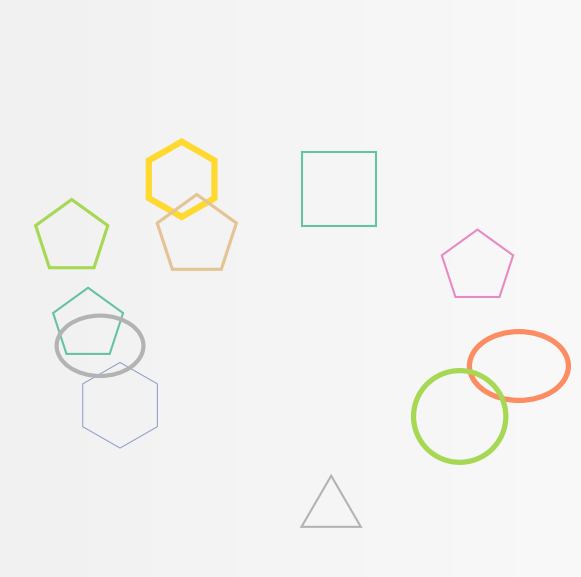[{"shape": "pentagon", "thickness": 1, "radius": 0.32, "center": [0.152, 0.438]}, {"shape": "square", "thickness": 1, "radius": 0.32, "center": [0.583, 0.672]}, {"shape": "oval", "thickness": 2.5, "radius": 0.43, "center": [0.893, 0.365]}, {"shape": "hexagon", "thickness": 0.5, "radius": 0.37, "center": [0.207, 0.297]}, {"shape": "pentagon", "thickness": 1, "radius": 0.32, "center": [0.821, 0.537]}, {"shape": "pentagon", "thickness": 1.5, "radius": 0.33, "center": [0.123, 0.588]}, {"shape": "circle", "thickness": 2.5, "radius": 0.4, "center": [0.791, 0.278]}, {"shape": "hexagon", "thickness": 3, "radius": 0.33, "center": [0.312, 0.689]}, {"shape": "pentagon", "thickness": 1.5, "radius": 0.36, "center": [0.339, 0.591]}, {"shape": "triangle", "thickness": 1, "radius": 0.29, "center": [0.57, 0.116]}, {"shape": "oval", "thickness": 2, "radius": 0.37, "center": [0.172, 0.4]}]